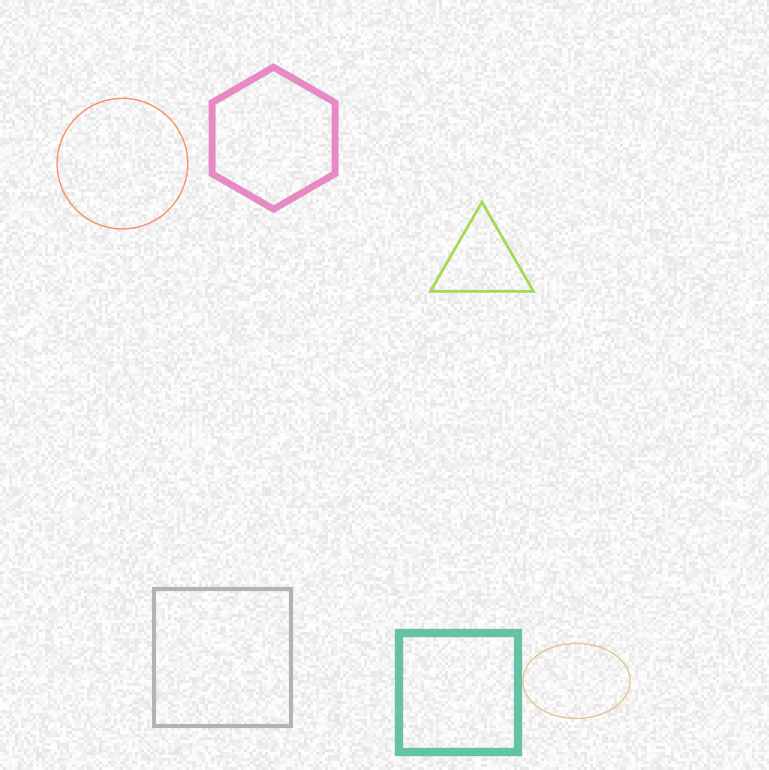[{"shape": "square", "thickness": 3, "radius": 0.39, "center": [0.596, 0.101]}, {"shape": "circle", "thickness": 0.5, "radius": 0.42, "center": [0.159, 0.787]}, {"shape": "hexagon", "thickness": 2.5, "radius": 0.46, "center": [0.355, 0.821]}, {"shape": "triangle", "thickness": 1, "radius": 0.39, "center": [0.626, 0.66]}, {"shape": "oval", "thickness": 0.5, "radius": 0.35, "center": [0.749, 0.116]}, {"shape": "square", "thickness": 1.5, "radius": 0.44, "center": [0.289, 0.146]}]